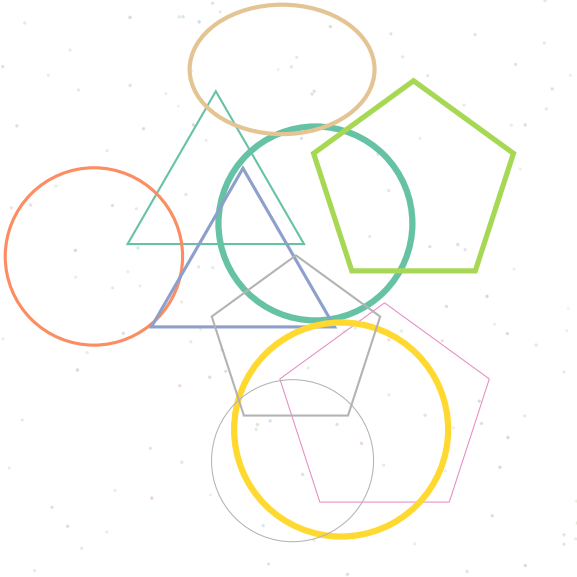[{"shape": "circle", "thickness": 3, "radius": 0.84, "center": [0.546, 0.612]}, {"shape": "triangle", "thickness": 1, "radius": 0.88, "center": [0.374, 0.665]}, {"shape": "circle", "thickness": 1.5, "radius": 0.77, "center": [0.163, 0.555]}, {"shape": "triangle", "thickness": 1.5, "radius": 0.92, "center": [0.421, 0.525]}, {"shape": "pentagon", "thickness": 0.5, "radius": 0.95, "center": [0.666, 0.284]}, {"shape": "pentagon", "thickness": 2.5, "radius": 0.91, "center": [0.716, 0.677]}, {"shape": "circle", "thickness": 3, "radius": 0.93, "center": [0.591, 0.255]}, {"shape": "oval", "thickness": 2, "radius": 0.8, "center": [0.488, 0.879]}, {"shape": "pentagon", "thickness": 1, "radius": 0.77, "center": [0.512, 0.404]}, {"shape": "circle", "thickness": 0.5, "radius": 0.7, "center": [0.507, 0.201]}]